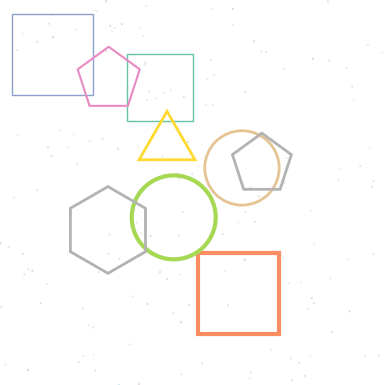[{"shape": "square", "thickness": 1, "radius": 0.43, "center": [0.415, 0.773]}, {"shape": "square", "thickness": 3, "radius": 0.53, "center": [0.619, 0.238]}, {"shape": "square", "thickness": 1, "radius": 0.52, "center": [0.137, 0.858]}, {"shape": "pentagon", "thickness": 1.5, "radius": 0.42, "center": [0.282, 0.794]}, {"shape": "circle", "thickness": 3, "radius": 0.55, "center": [0.451, 0.435]}, {"shape": "triangle", "thickness": 2, "radius": 0.42, "center": [0.434, 0.627]}, {"shape": "circle", "thickness": 2, "radius": 0.48, "center": [0.629, 0.564]}, {"shape": "pentagon", "thickness": 2, "radius": 0.4, "center": [0.68, 0.573]}, {"shape": "hexagon", "thickness": 2, "radius": 0.56, "center": [0.28, 0.403]}]